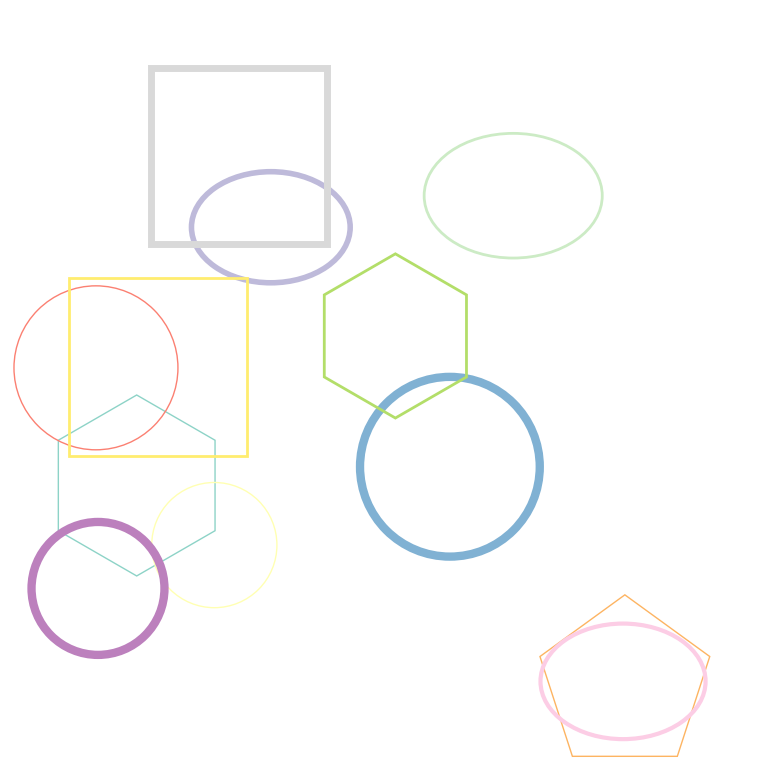[{"shape": "hexagon", "thickness": 0.5, "radius": 0.59, "center": [0.178, 0.37]}, {"shape": "circle", "thickness": 0.5, "radius": 0.41, "center": [0.278, 0.292]}, {"shape": "oval", "thickness": 2, "radius": 0.52, "center": [0.352, 0.705]}, {"shape": "circle", "thickness": 0.5, "radius": 0.53, "center": [0.125, 0.522]}, {"shape": "circle", "thickness": 3, "radius": 0.58, "center": [0.584, 0.394]}, {"shape": "pentagon", "thickness": 0.5, "radius": 0.58, "center": [0.812, 0.112]}, {"shape": "hexagon", "thickness": 1, "radius": 0.53, "center": [0.513, 0.564]}, {"shape": "oval", "thickness": 1.5, "radius": 0.54, "center": [0.809, 0.115]}, {"shape": "square", "thickness": 2.5, "radius": 0.57, "center": [0.311, 0.798]}, {"shape": "circle", "thickness": 3, "radius": 0.43, "center": [0.127, 0.236]}, {"shape": "oval", "thickness": 1, "radius": 0.58, "center": [0.666, 0.746]}, {"shape": "square", "thickness": 1, "radius": 0.58, "center": [0.205, 0.523]}]